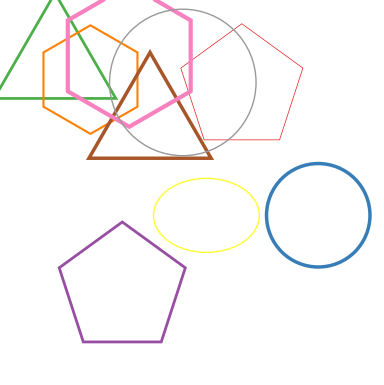[{"shape": "pentagon", "thickness": 0.5, "radius": 0.83, "center": [0.628, 0.772]}, {"shape": "circle", "thickness": 2.5, "radius": 0.67, "center": [0.827, 0.441]}, {"shape": "triangle", "thickness": 2, "radius": 0.91, "center": [0.143, 0.836]}, {"shape": "pentagon", "thickness": 2, "radius": 0.86, "center": [0.318, 0.251]}, {"shape": "hexagon", "thickness": 1.5, "radius": 0.7, "center": [0.235, 0.793]}, {"shape": "oval", "thickness": 1, "radius": 0.69, "center": [0.536, 0.441]}, {"shape": "triangle", "thickness": 2.5, "radius": 0.92, "center": [0.39, 0.681]}, {"shape": "hexagon", "thickness": 3, "radius": 0.92, "center": [0.336, 0.855]}, {"shape": "circle", "thickness": 1, "radius": 0.95, "center": [0.475, 0.786]}]